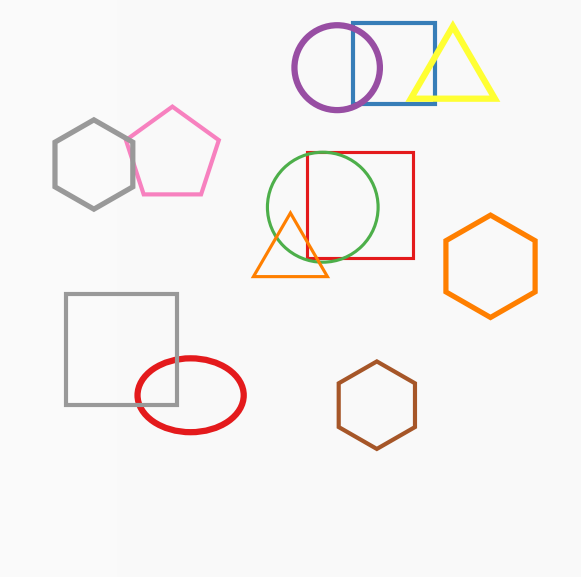[{"shape": "oval", "thickness": 3, "radius": 0.46, "center": [0.328, 0.315]}, {"shape": "square", "thickness": 1.5, "radius": 0.46, "center": [0.619, 0.645]}, {"shape": "square", "thickness": 2, "radius": 0.35, "center": [0.678, 0.889]}, {"shape": "circle", "thickness": 1.5, "radius": 0.48, "center": [0.555, 0.64]}, {"shape": "circle", "thickness": 3, "radius": 0.37, "center": [0.58, 0.882]}, {"shape": "triangle", "thickness": 1.5, "radius": 0.37, "center": [0.5, 0.557]}, {"shape": "hexagon", "thickness": 2.5, "radius": 0.44, "center": [0.844, 0.538]}, {"shape": "triangle", "thickness": 3, "radius": 0.42, "center": [0.779, 0.87]}, {"shape": "hexagon", "thickness": 2, "radius": 0.38, "center": [0.648, 0.298]}, {"shape": "pentagon", "thickness": 2, "radius": 0.42, "center": [0.297, 0.73]}, {"shape": "square", "thickness": 2, "radius": 0.48, "center": [0.209, 0.394]}, {"shape": "hexagon", "thickness": 2.5, "radius": 0.39, "center": [0.162, 0.714]}]